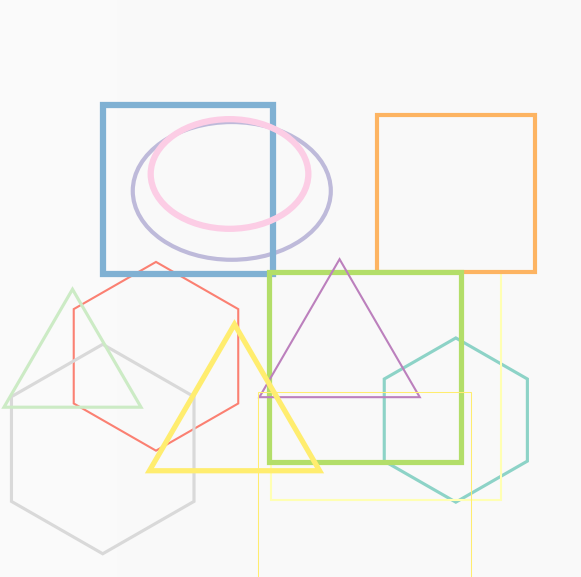[{"shape": "hexagon", "thickness": 1.5, "radius": 0.71, "center": [0.784, 0.272]}, {"shape": "square", "thickness": 1, "radius": 0.99, "center": [0.665, 0.331]}, {"shape": "oval", "thickness": 2, "radius": 0.85, "center": [0.399, 0.669]}, {"shape": "hexagon", "thickness": 1, "radius": 0.82, "center": [0.268, 0.382]}, {"shape": "square", "thickness": 3, "radius": 0.73, "center": [0.324, 0.671]}, {"shape": "square", "thickness": 2, "radius": 0.68, "center": [0.785, 0.665]}, {"shape": "square", "thickness": 2.5, "radius": 0.82, "center": [0.628, 0.363]}, {"shape": "oval", "thickness": 3, "radius": 0.68, "center": [0.395, 0.698]}, {"shape": "hexagon", "thickness": 1.5, "radius": 0.91, "center": [0.177, 0.222]}, {"shape": "triangle", "thickness": 1, "radius": 0.8, "center": [0.584, 0.391]}, {"shape": "triangle", "thickness": 1.5, "radius": 0.68, "center": [0.125, 0.362]}, {"shape": "square", "thickness": 0.5, "radius": 0.91, "center": [0.627, 0.137]}, {"shape": "triangle", "thickness": 2.5, "radius": 0.85, "center": [0.403, 0.269]}]